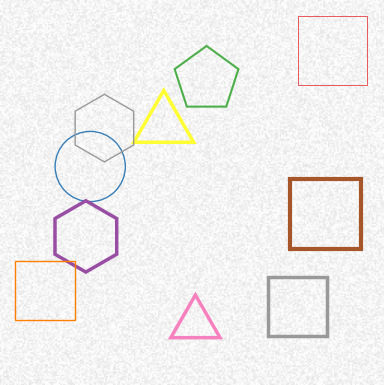[{"shape": "square", "thickness": 0.5, "radius": 0.45, "center": [0.864, 0.868]}, {"shape": "circle", "thickness": 1, "radius": 0.46, "center": [0.234, 0.567]}, {"shape": "pentagon", "thickness": 1.5, "radius": 0.44, "center": [0.537, 0.794]}, {"shape": "hexagon", "thickness": 2.5, "radius": 0.46, "center": [0.223, 0.386]}, {"shape": "square", "thickness": 1, "radius": 0.39, "center": [0.117, 0.246]}, {"shape": "triangle", "thickness": 2.5, "radius": 0.45, "center": [0.425, 0.675]}, {"shape": "square", "thickness": 3, "radius": 0.46, "center": [0.845, 0.444]}, {"shape": "triangle", "thickness": 2.5, "radius": 0.37, "center": [0.508, 0.16]}, {"shape": "square", "thickness": 2.5, "radius": 0.38, "center": [0.772, 0.203]}, {"shape": "hexagon", "thickness": 1, "radius": 0.44, "center": [0.271, 0.667]}]